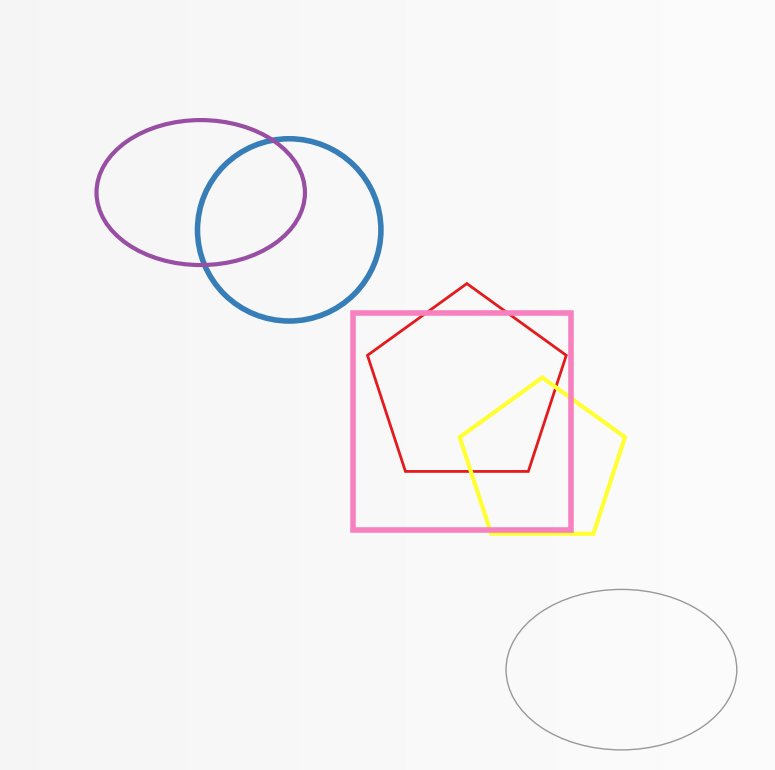[{"shape": "pentagon", "thickness": 1, "radius": 0.67, "center": [0.602, 0.497]}, {"shape": "circle", "thickness": 2, "radius": 0.59, "center": [0.373, 0.701]}, {"shape": "oval", "thickness": 1.5, "radius": 0.67, "center": [0.259, 0.75]}, {"shape": "pentagon", "thickness": 1.5, "radius": 0.56, "center": [0.7, 0.398]}, {"shape": "square", "thickness": 2, "radius": 0.7, "center": [0.596, 0.452]}, {"shape": "oval", "thickness": 0.5, "radius": 0.74, "center": [0.802, 0.13]}]